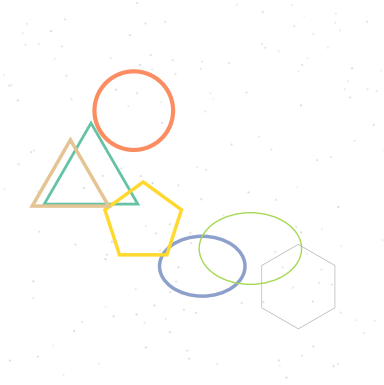[{"shape": "triangle", "thickness": 2, "radius": 0.7, "center": [0.236, 0.54]}, {"shape": "circle", "thickness": 3, "radius": 0.51, "center": [0.347, 0.713]}, {"shape": "oval", "thickness": 2.5, "radius": 0.56, "center": [0.525, 0.309]}, {"shape": "oval", "thickness": 1, "radius": 0.66, "center": [0.65, 0.354]}, {"shape": "pentagon", "thickness": 2.5, "radius": 0.52, "center": [0.372, 0.423]}, {"shape": "triangle", "thickness": 2.5, "radius": 0.57, "center": [0.183, 0.522]}, {"shape": "hexagon", "thickness": 0.5, "radius": 0.55, "center": [0.775, 0.256]}]